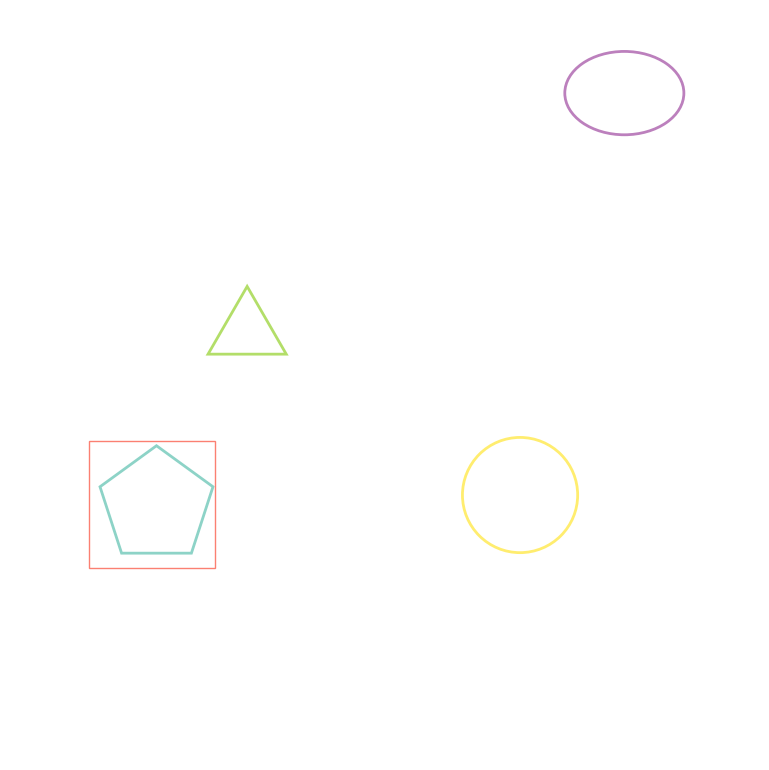[{"shape": "pentagon", "thickness": 1, "radius": 0.39, "center": [0.203, 0.344]}, {"shape": "square", "thickness": 0.5, "radius": 0.41, "center": [0.197, 0.345]}, {"shape": "triangle", "thickness": 1, "radius": 0.29, "center": [0.321, 0.569]}, {"shape": "oval", "thickness": 1, "radius": 0.39, "center": [0.811, 0.879]}, {"shape": "circle", "thickness": 1, "radius": 0.37, "center": [0.675, 0.357]}]